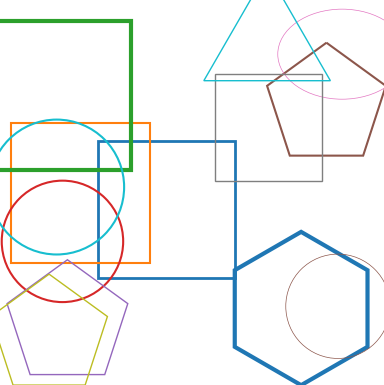[{"shape": "square", "thickness": 2, "radius": 0.89, "center": [0.433, 0.456]}, {"shape": "hexagon", "thickness": 3, "radius": 1.0, "center": [0.782, 0.199]}, {"shape": "square", "thickness": 1.5, "radius": 0.91, "center": [0.209, 0.499]}, {"shape": "square", "thickness": 3, "radius": 0.97, "center": [0.147, 0.753]}, {"shape": "circle", "thickness": 1.5, "radius": 0.79, "center": [0.162, 0.373]}, {"shape": "pentagon", "thickness": 1, "radius": 0.82, "center": [0.175, 0.16]}, {"shape": "circle", "thickness": 0.5, "radius": 0.68, "center": [0.878, 0.204]}, {"shape": "pentagon", "thickness": 1.5, "radius": 0.81, "center": [0.848, 0.727]}, {"shape": "oval", "thickness": 0.5, "radius": 0.84, "center": [0.889, 0.859]}, {"shape": "square", "thickness": 1, "radius": 0.69, "center": [0.698, 0.668]}, {"shape": "pentagon", "thickness": 1, "radius": 0.8, "center": [0.128, 0.129]}, {"shape": "circle", "thickness": 1.5, "radius": 0.88, "center": [0.147, 0.514]}, {"shape": "triangle", "thickness": 1, "radius": 0.95, "center": [0.694, 0.885]}]